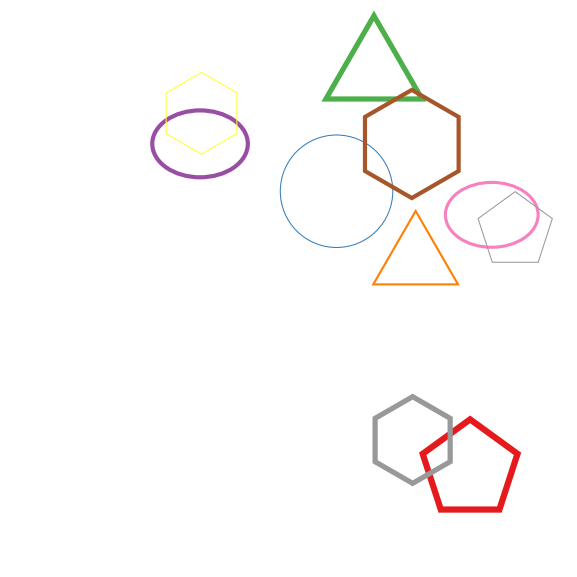[{"shape": "pentagon", "thickness": 3, "radius": 0.43, "center": [0.814, 0.187]}, {"shape": "circle", "thickness": 0.5, "radius": 0.49, "center": [0.583, 0.668]}, {"shape": "triangle", "thickness": 2.5, "radius": 0.48, "center": [0.648, 0.876]}, {"shape": "oval", "thickness": 2, "radius": 0.41, "center": [0.346, 0.75]}, {"shape": "triangle", "thickness": 1, "radius": 0.42, "center": [0.72, 0.549]}, {"shape": "hexagon", "thickness": 0.5, "radius": 0.35, "center": [0.349, 0.803]}, {"shape": "hexagon", "thickness": 2, "radius": 0.47, "center": [0.713, 0.75]}, {"shape": "oval", "thickness": 1.5, "radius": 0.4, "center": [0.852, 0.627]}, {"shape": "pentagon", "thickness": 0.5, "radius": 0.34, "center": [0.892, 0.6]}, {"shape": "hexagon", "thickness": 2.5, "radius": 0.38, "center": [0.715, 0.237]}]